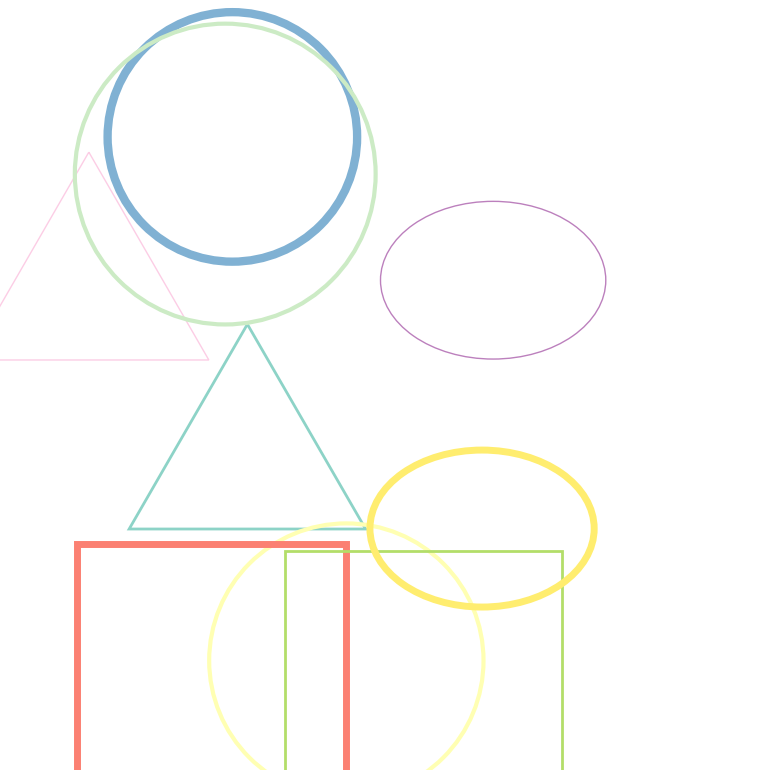[{"shape": "triangle", "thickness": 1, "radius": 0.89, "center": [0.321, 0.402]}, {"shape": "circle", "thickness": 1.5, "radius": 0.89, "center": [0.45, 0.142]}, {"shape": "square", "thickness": 2.5, "radius": 0.87, "center": [0.275, 0.119]}, {"shape": "circle", "thickness": 3, "radius": 0.81, "center": [0.302, 0.822]}, {"shape": "square", "thickness": 1, "radius": 0.9, "center": [0.55, 0.104]}, {"shape": "triangle", "thickness": 0.5, "radius": 0.9, "center": [0.115, 0.622]}, {"shape": "oval", "thickness": 0.5, "radius": 0.73, "center": [0.64, 0.636]}, {"shape": "circle", "thickness": 1.5, "radius": 0.98, "center": [0.293, 0.774]}, {"shape": "oval", "thickness": 2.5, "radius": 0.73, "center": [0.626, 0.314]}]